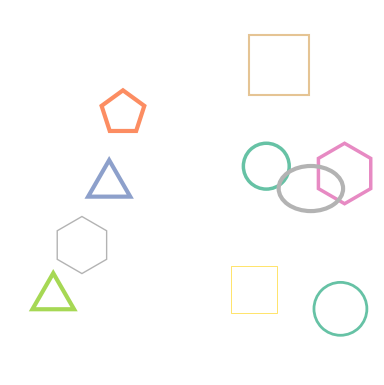[{"shape": "circle", "thickness": 2.5, "radius": 0.3, "center": [0.692, 0.568]}, {"shape": "circle", "thickness": 2, "radius": 0.34, "center": [0.884, 0.198]}, {"shape": "pentagon", "thickness": 3, "radius": 0.29, "center": [0.319, 0.707]}, {"shape": "triangle", "thickness": 3, "radius": 0.32, "center": [0.284, 0.521]}, {"shape": "hexagon", "thickness": 2.5, "radius": 0.39, "center": [0.895, 0.549]}, {"shape": "triangle", "thickness": 3, "radius": 0.31, "center": [0.138, 0.228]}, {"shape": "square", "thickness": 0.5, "radius": 0.3, "center": [0.66, 0.248]}, {"shape": "square", "thickness": 1.5, "radius": 0.39, "center": [0.724, 0.83]}, {"shape": "hexagon", "thickness": 1, "radius": 0.37, "center": [0.213, 0.364]}, {"shape": "oval", "thickness": 3, "radius": 0.42, "center": [0.807, 0.51]}]